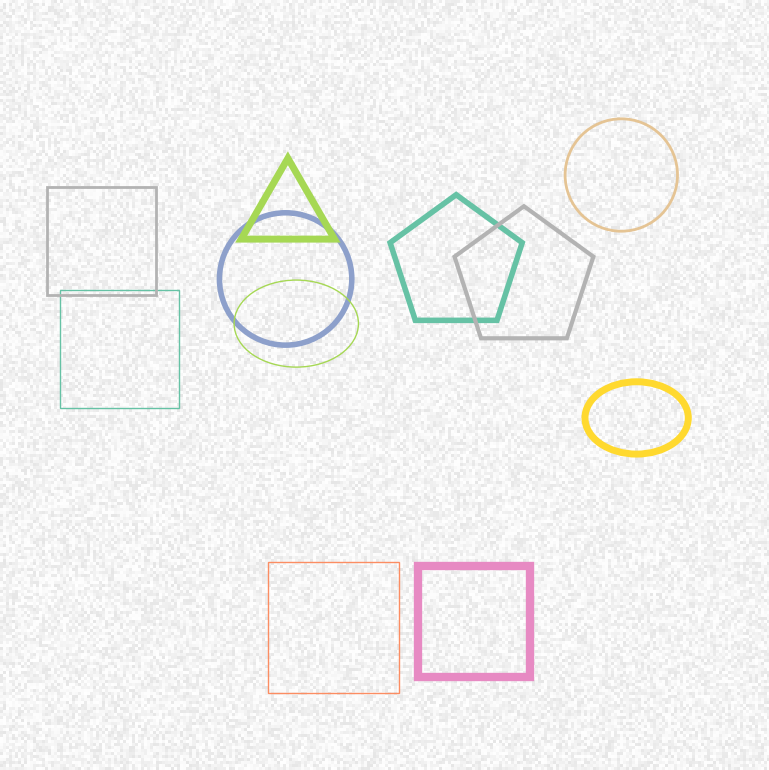[{"shape": "square", "thickness": 0.5, "radius": 0.38, "center": [0.155, 0.547]}, {"shape": "pentagon", "thickness": 2, "radius": 0.45, "center": [0.592, 0.657]}, {"shape": "square", "thickness": 0.5, "radius": 0.42, "center": [0.433, 0.185]}, {"shape": "circle", "thickness": 2, "radius": 0.43, "center": [0.371, 0.638]}, {"shape": "square", "thickness": 3, "radius": 0.36, "center": [0.615, 0.193]}, {"shape": "oval", "thickness": 0.5, "radius": 0.4, "center": [0.385, 0.58]}, {"shape": "triangle", "thickness": 2.5, "radius": 0.35, "center": [0.374, 0.724]}, {"shape": "oval", "thickness": 2.5, "radius": 0.34, "center": [0.827, 0.457]}, {"shape": "circle", "thickness": 1, "radius": 0.36, "center": [0.807, 0.773]}, {"shape": "square", "thickness": 1, "radius": 0.35, "center": [0.132, 0.687]}, {"shape": "pentagon", "thickness": 1.5, "radius": 0.47, "center": [0.68, 0.637]}]